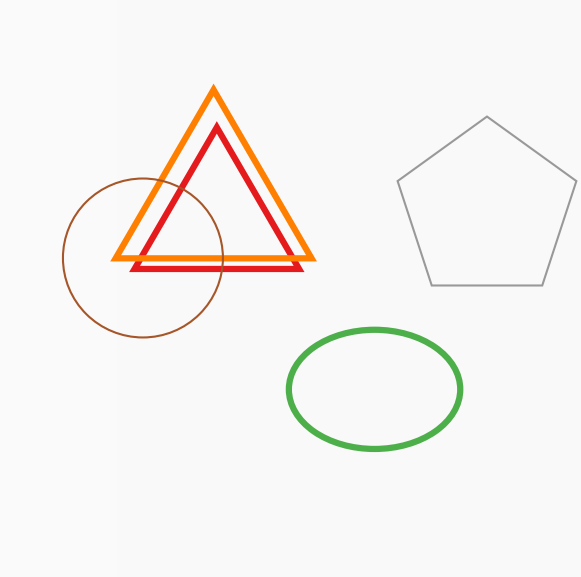[{"shape": "triangle", "thickness": 3, "radius": 0.82, "center": [0.373, 0.615]}, {"shape": "oval", "thickness": 3, "radius": 0.74, "center": [0.644, 0.325]}, {"shape": "triangle", "thickness": 3, "radius": 0.97, "center": [0.367, 0.649]}, {"shape": "circle", "thickness": 1, "radius": 0.69, "center": [0.246, 0.552]}, {"shape": "pentagon", "thickness": 1, "radius": 0.81, "center": [0.838, 0.636]}]